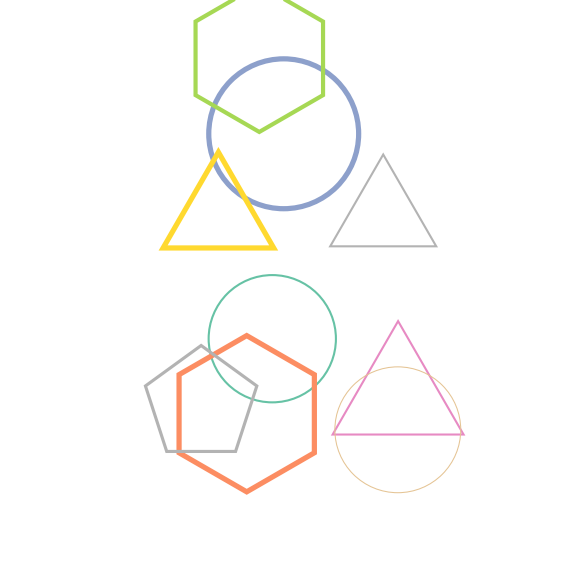[{"shape": "circle", "thickness": 1, "radius": 0.55, "center": [0.471, 0.413]}, {"shape": "hexagon", "thickness": 2.5, "radius": 0.68, "center": [0.427, 0.283]}, {"shape": "circle", "thickness": 2.5, "radius": 0.65, "center": [0.491, 0.767]}, {"shape": "triangle", "thickness": 1, "radius": 0.65, "center": [0.689, 0.312]}, {"shape": "hexagon", "thickness": 2, "radius": 0.64, "center": [0.449, 0.898]}, {"shape": "triangle", "thickness": 2.5, "radius": 0.55, "center": [0.378, 0.625]}, {"shape": "circle", "thickness": 0.5, "radius": 0.54, "center": [0.689, 0.255]}, {"shape": "triangle", "thickness": 1, "radius": 0.53, "center": [0.664, 0.626]}, {"shape": "pentagon", "thickness": 1.5, "radius": 0.51, "center": [0.348, 0.299]}]